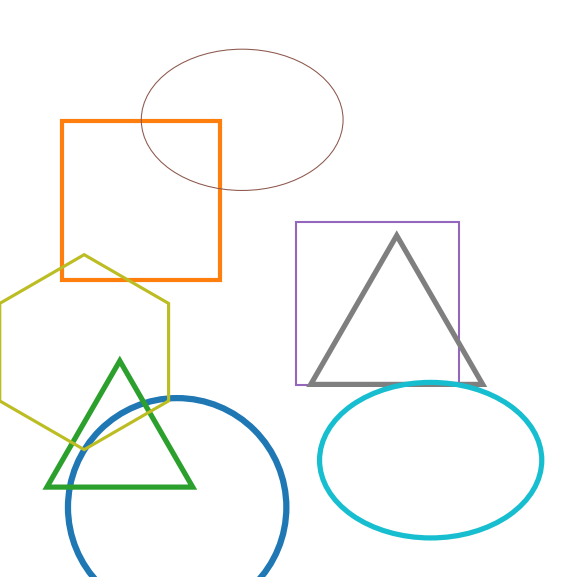[{"shape": "circle", "thickness": 3, "radius": 0.95, "center": [0.307, 0.121]}, {"shape": "square", "thickness": 2, "radius": 0.69, "center": [0.244, 0.652]}, {"shape": "triangle", "thickness": 2.5, "radius": 0.73, "center": [0.207, 0.229]}, {"shape": "square", "thickness": 1, "radius": 0.71, "center": [0.653, 0.474]}, {"shape": "oval", "thickness": 0.5, "radius": 0.87, "center": [0.419, 0.792]}, {"shape": "triangle", "thickness": 2.5, "radius": 0.86, "center": [0.687, 0.419]}, {"shape": "hexagon", "thickness": 1.5, "radius": 0.84, "center": [0.146, 0.389]}, {"shape": "oval", "thickness": 2.5, "radius": 0.96, "center": [0.746, 0.202]}]